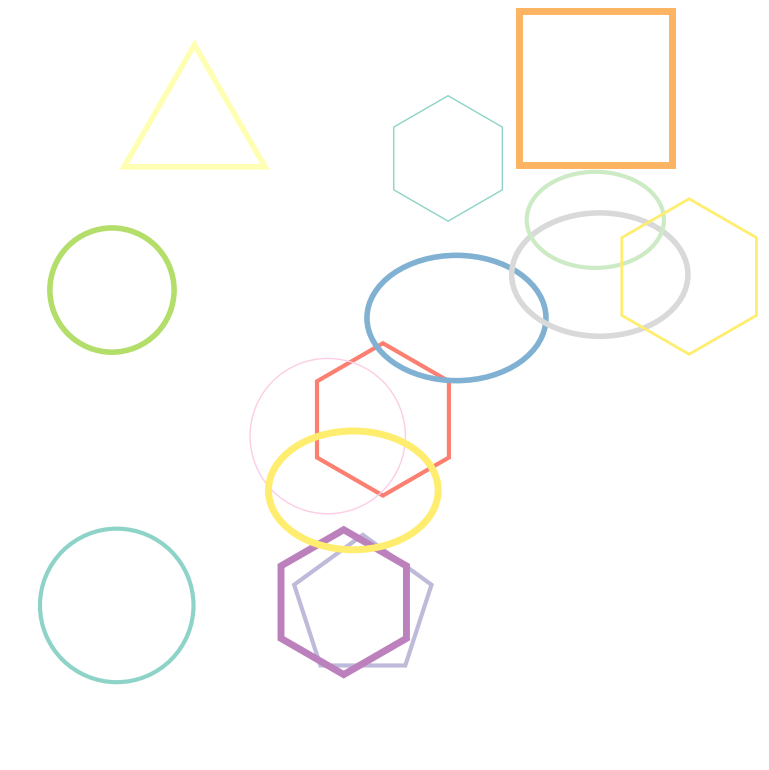[{"shape": "hexagon", "thickness": 0.5, "radius": 0.41, "center": [0.582, 0.794]}, {"shape": "circle", "thickness": 1.5, "radius": 0.5, "center": [0.152, 0.214]}, {"shape": "triangle", "thickness": 2, "radius": 0.53, "center": [0.253, 0.836]}, {"shape": "pentagon", "thickness": 1.5, "radius": 0.47, "center": [0.471, 0.212]}, {"shape": "hexagon", "thickness": 1.5, "radius": 0.49, "center": [0.497, 0.455]}, {"shape": "oval", "thickness": 2, "radius": 0.58, "center": [0.593, 0.587]}, {"shape": "square", "thickness": 2.5, "radius": 0.5, "center": [0.774, 0.886]}, {"shape": "circle", "thickness": 2, "radius": 0.4, "center": [0.145, 0.623]}, {"shape": "circle", "thickness": 0.5, "radius": 0.5, "center": [0.426, 0.434]}, {"shape": "oval", "thickness": 2, "radius": 0.57, "center": [0.779, 0.643]}, {"shape": "hexagon", "thickness": 2.5, "radius": 0.47, "center": [0.446, 0.218]}, {"shape": "oval", "thickness": 1.5, "radius": 0.45, "center": [0.773, 0.714]}, {"shape": "oval", "thickness": 2.5, "radius": 0.55, "center": [0.459, 0.363]}, {"shape": "hexagon", "thickness": 1, "radius": 0.5, "center": [0.895, 0.641]}]